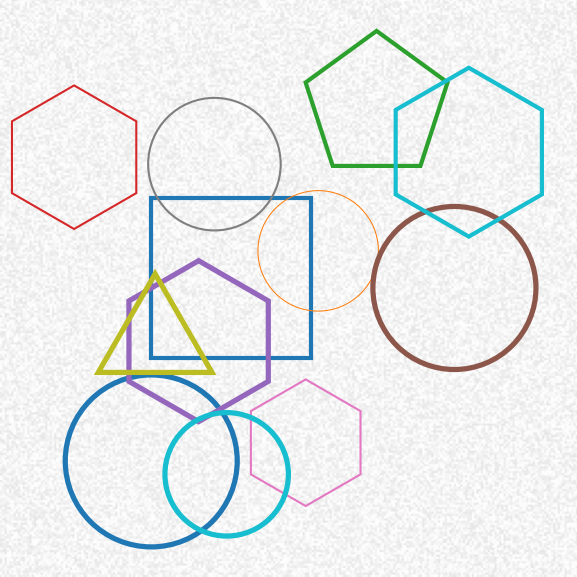[{"shape": "square", "thickness": 2, "radius": 0.69, "center": [0.4, 0.518]}, {"shape": "circle", "thickness": 2.5, "radius": 0.74, "center": [0.262, 0.201]}, {"shape": "circle", "thickness": 0.5, "radius": 0.52, "center": [0.551, 0.565]}, {"shape": "pentagon", "thickness": 2, "radius": 0.65, "center": [0.652, 0.816]}, {"shape": "hexagon", "thickness": 1, "radius": 0.62, "center": [0.128, 0.727]}, {"shape": "hexagon", "thickness": 2.5, "radius": 0.7, "center": [0.344, 0.408]}, {"shape": "circle", "thickness": 2.5, "radius": 0.71, "center": [0.787, 0.5]}, {"shape": "hexagon", "thickness": 1, "radius": 0.55, "center": [0.529, 0.233]}, {"shape": "circle", "thickness": 1, "radius": 0.57, "center": [0.371, 0.715]}, {"shape": "triangle", "thickness": 2.5, "radius": 0.57, "center": [0.269, 0.411]}, {"shape": "circle", "thickness": 2.5, "radius": 0.53, "center": [0.393, 0.178]}, {"shape": "hexagon", "thickness": 2, "radius": 0.73, "center": [0.812, 0.736]}]